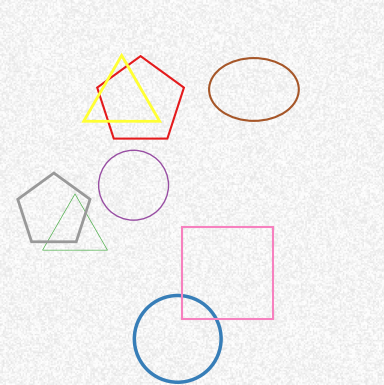[{"shape": "pentagon", "thickness": 1.5, "radius": 0.59, "center": [0.365, 0.736]}, {"shape": "circle", "thickness": 2.5, "radius": 0.56, "center": [0.462, 0.12]}, {"shape": "triangle", "thickness": 0.5, "radius": 0.49, "center": [0.195, 0.399]}, {"shape": "circle", "thickness": 1, "radius": 0.45, "center": [0.347, 0.519]}, {"shape": "triangle", "thickness": 2, "radius": 0.57, "center": [0.316, 0.742]}, {"shape": "oval", "thickness": 1.5, "radius": 0.58, "center": [0.66, 0.768]}, {"shape": "square", "thickness": 1.5, "radius": 0.59, "center": [0.59, 0.291]}, {"shape": "pentagon", "thickness": 2, "radius": 0.49, "center": [0.14, 0.452]}]